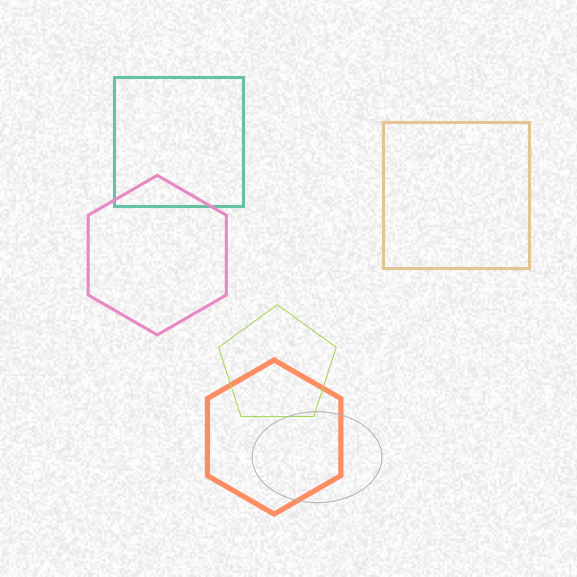[{"shape": "square", "thickness": 1.5, "radius": 0.56, "center": [0.309, 0.753]}, {"shape": "hexagon", "thickness": 2.5, "radius": 0.67, "center": [0.475, 0.242]}, {"shape": "hexagon", "thickness": 1.5, "radius": 0.69, "center": [0.272, 0.557]}, {"shape": "pentagon", "thickness": 0.5, "radius": 0.54, "center": [0.48, 0.364]}, {"shape": "square", "thickness": 1.5, "radius": 0.63, "center": [0.789, 0.661]}, {"shape": "oval", "thickness": 0.5, "radius": 0.56, "center": [0.549, 0.208]}]